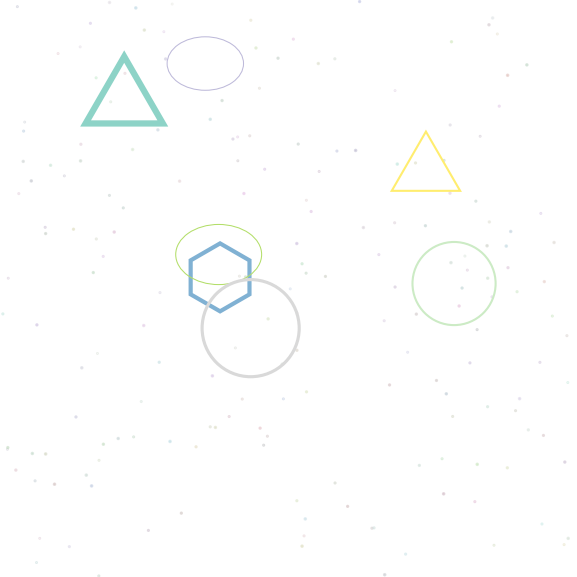[{"shape": "triangle", "thickness": 3, "radius": 0.39, "center": [0.215, 0.824]}, {"shape": "oval", "thickness": 0.5, "radius": 0.33, "center": [0.356, 0.889]}, {"shape": "hexagon", "thickness": 2, "radius": 0.29, "center": [0.381, 0.519]}, {"shape": "oval", "thickness": 0.5, "radius": 0.37, "center": [0.379, 0.558]}, {"shape": "circle", "thickness": 1.5, "radius": 0.42, "center": [0.434, 0.431]}, {"shape": "circle", "thickness": 1, "radius": 0.36, "center": [0.786, 0.508]}, {"shape": "triangle", "thickness": 1, "radius": 0.34, "center": [0.738, 0.703]}]